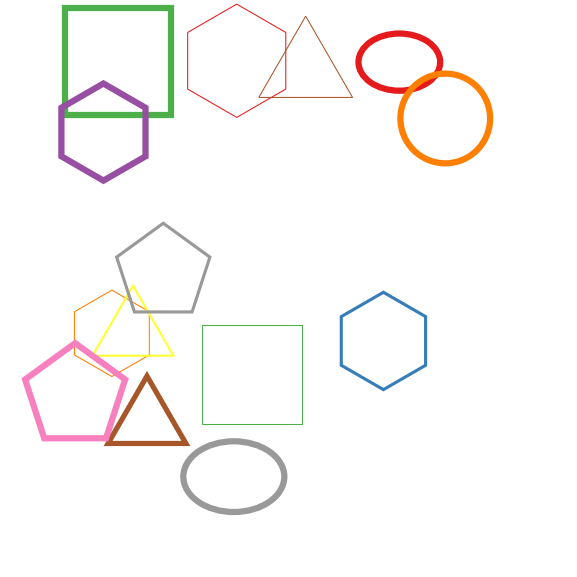[{"shape": "oval", "thickness": 3, "radius": 0.35, "center": [0.691, 0.892]}, {"shape": "hexagon", "thickness": 0.5, "radius": 0.49, "center": [0.41, 0.894]}, {"shape": "hexagon", "thickness": 1.5, "radius": 0.42, "center": [0.664, 0.409]}, {"shape": "square", "thickness": 0.5, "radius": 0.43, "center": [0.436, 0.351]}, {"shape": "square", "thickness": 3, "radius": 0.46, "center": [0.204, 0.893]}, {"shape": "hexagon", "thickness": 3, "radius": 0.42, "center": [0.179, 0.77]}, {"shape": "hexagon", "thickness": 0.5, "radius": 0.37, "center": [0.194, 0.422]}, {"shape": "circle", "thickness": 3, "radius": 0.39, "center": [0.771, 0.794]}, {"shape": "triangle", "thickness": 1, "radius": 0.4, "center": [0.23, 0.424]}, {"shape": "triangle", "thickness": 2.5, "radius": 0.39, "center": [0.255, 0.27]}, {"shape": "triangle", "thickness": 0.5, "radius": 0.47, "center": [0.529, 0.877]}, {"shape": "pentagon", "thickness": 3, "radius": 0.46, "center": [0.13, 0.314]}, {"shape": "pentagon", "thickness": 1.5, "radius": 0.42, "center": [0.283, 0.528]}, {"shape": "oval", "thickness": 3, "radius": 0.44, "center": [0.405, 0.174]}]